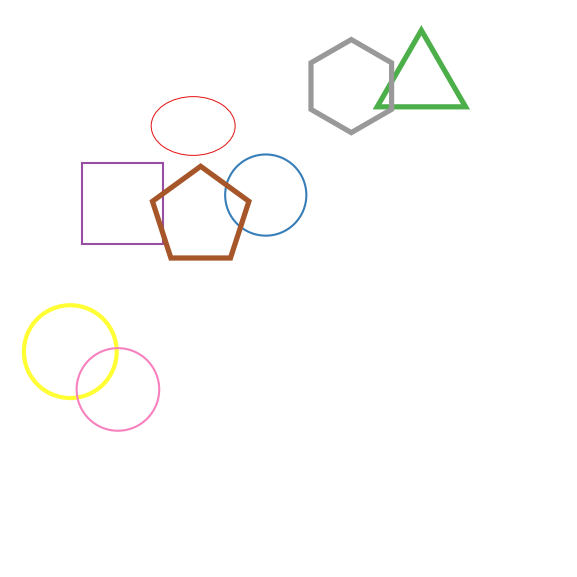[{"shape": "oval", "thickness": 0.5, "radius": 0.36, "center": [0.334, 0.781]}, {"shape": "circle", "thickness": 1, "radius": 0.35, "center": [0.46, 0.661]}, {"shape": "triangle", "thickness": 2.5, "radius": 0.44, "center": [0.73, 0.858]}, {"shape": "square", "thickness": 1, "radius": 0.35, "center": [0.213, 0.647]}, {"shape": "circle", "thickness": 2, "radius": 0.4, "center": [0.122, 0.39]}, {"shape": "pentagon", "thickness": 2.5, "radius": 0.44, "center": [0.347, 0.623]}, {"shape": "circle", "thickness": 1, "radius": 0.36, "center": [0.204, 0.325]}, {"shape": "hexagon", "thickness": 2.5, "radius": 0.4, "center": [0.608, 0.85]}]